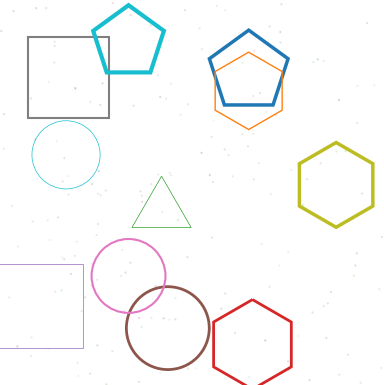[{"shape": "pentagon", "thickness": 2.5, "radius": 0.54, "center": [0.646, 0.814]}, {"shape": "hexagon", "thickness": 1, "radius": 0.5, "center": [0.646, 0.764]}, {"shape": "triangle", "thickness": 0.5, "radius": 0.45, "center": [0.42, 0.453]}, {"shape": "hexagon", "thickness": 2, "radius": 0.58, "center": [0.656, 0.105]}, {"shape": "square", "thickness": 0.5, "radius": 0.55, "center": [0.106, 0.205]}, {"shape": "circle", "thickness": 2, "radius": 0.54, "center": [0.436, 0.148]}, {"shape": "circle", "thickness": 1.5, "radius": 0.48, "center": [0.334, 0.283]}, {"shape": "square", "thickness": 1.5, "radius": 0.53, "center": [0.177, 0.799]}, {"shape": "hexagon", "thickness": 2.5, "radius": 0.55, "center": [0.873, 0.52]}, {"shape": "circle", "thickness": 0.5, "radius": 0.44, "center": [0.172, 0.598]}, {"shape": "pentagon", "thickness": 3, "radius": 0.48, "center": [0.334, 0.89]}]